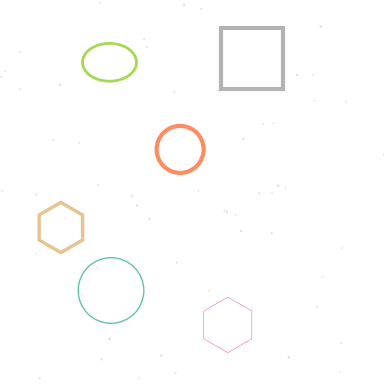[{"shape": "circle", "thickness": 1, "radius": 0.43, "center": [0.288, 0.245]}, {"shape": "circle", "thickness": 3, "radius": 0.31, "center": [0.468, 0.612]}, {"shape": "hexagon", "thickness": 0.5, "radius": 0.36, "center": [0.592, 0.156]}, {"shape": "oval", "thickness": 2, "radius": 0.35, "center": [0.284, 0.838]}, {"shape": "hexagon", "thickness": 2.5, "radius": 0.33, "center": [0.158, 0.409]}, {"shape": "square", "thickness": 3, "radius": 0.4, "center": [0.655, 0.848]}]